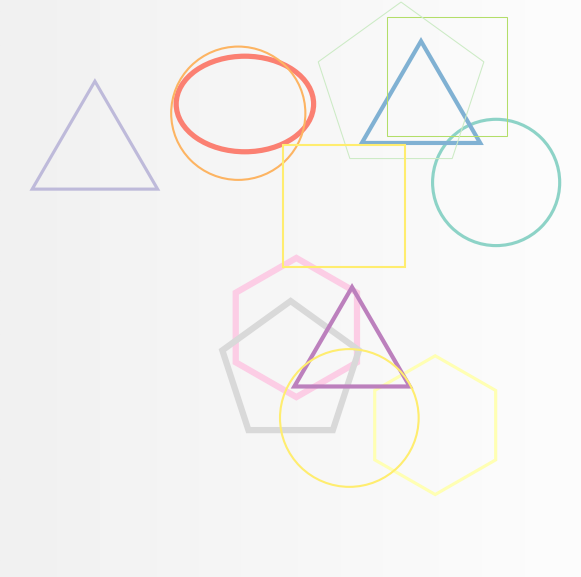[{"shape": "circle", "thickness": 1.5, "radius": 0.55, "center": [0.854, 0.683]}, {"shape": "hexagon", "thickness": 1.5, "radius": 0.6, "center": [0.749, 0.263]}, {"shape": "triangle", "thickness": 1.5, "radius": 0.62, "center": [0.163, 0.734]}, {"shape": "oval", "thickness": 2.5, "radius": 0.59, "center": [0.421, 0.819]}, {"shape": "triangle", "thickness": 2, "radius": 0.59, "center": [0.724, 0.81]}, {"shape": "circle", "thickness": 1, "radius": 0.58, "center": [0.41, 0.803]}, {"shape": "square", "thickness": 0.5, "radius": 0.51, "center": [0.769, 0.867]}, {"shape": "hexagon", "thickness": 3, "radius": 0.6, "center": [0.51, 0.432]}, {"shape": "pentagon", "thickness": 3, "radius": 0.62, "center": [0.5, 0.354]}, {"shape": "triangle", "thickness": 2, "radius": 0.57, "center": [0.606, 0.387]}, {"shape": "pentagon", "thickness": 0.5, "radius": 0.75, "center": [0.69, 0.846]}, {"shape": "circle", "thickness": 1, "radius": 0.6, "center": [0.601, 0.275]}, {"shape": "square", "thickness": 1, "radius": 0.53, "center": [0.592, 0.642]}]